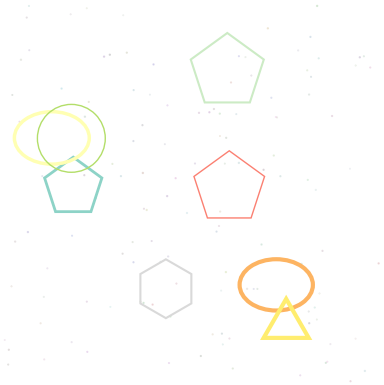[{"shape": "pentagon", "thickness": 2, "radius": 0.39, "center": [0.19, 0.514]}, {"shape": "oval", "thickness": 2.5, "radius": 0.49, "center": [0.135, 0.642]}, {"shape": "pentagon", "thickness": 1, "radius": 0.48, "center": [0.595, 0.512]}, {"shape": "oval", "thickness": 3, "radius": 0.48, "center": [0.718, 0.26]}, {"shape": "circle", "thickness": 1, "radius": 0.44, "center": [0.185, 0.641]}, {"shape": "hexagon", "thickness": 1.5, "radius": 0.38, "center": [0.431, 0.25]}, {"shape": "pentagon", "thickness": 1.5, "radius": 0.5, "center": [0.59, 0.815]}, {"shape": "triangle", "thickness": 3, "radius": 0.34, "center": [0.743, 0.156]}]